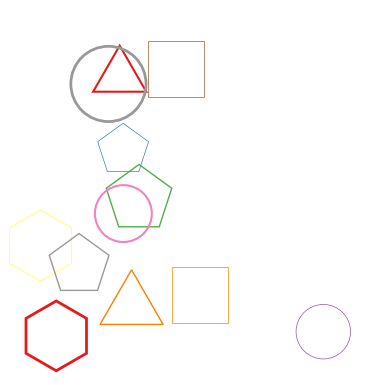[{"shape": "hexagon", "thickness": 2, "radius": 0.45, "center": [0.146, 0.128]}, {"shape": "triangle", "thickness": 1.5, "radius": 0.4, "center": [0.311, 0.802]}, {"shape": "pentagon", "thickness": 0.5, "radius": 0.35, "center": [0.32, 0.61]}, {"shape": "pentagon", "thickness": 1, "radius": 0.45, "center": [0.361, 0.483]}, {"shape": "circle", "thickness": 0.5, "radius": 0.35, "center": [0.84, 0.138]}, {"shape": "square", "thickness": 0.5, "radius": 0.36, "center": [0.519, 0.235]}, {"shape": "triangle", "thickness": 1, "radius": 0.47, "center": [0.342, 0.205]}, {"shape": "hexagon", "thickness": 0.5, "radius": 0.46, "center": [0.105, 0.362]}, {"shape": "square", "thickness": 0.5, "radius": 0.36, "center": [0.457, 0.821]}, {"shape": "circle", "thickness": 1.5, "radius": 0.37, "center": [0.32, 0.445]}, {"shape": "pentagon", "thickness": 1, "radius": 0.41, "center": [0.205, 0.312]}, {"shape": "circle", "thickness": 2, "radius": 0.49, "center": [0.282, 0.782]}]